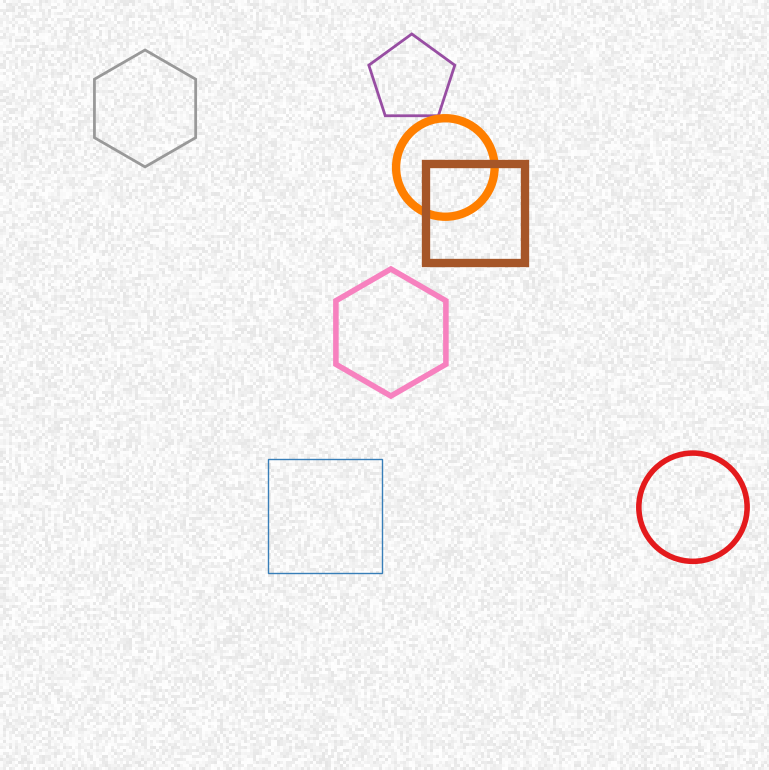[{"shape": "circle", "thickness": 2, "radius": 0.35, "center": [0.9, 0.341]}, {"shape": "square", "thickness": 0.5, "radius": 0.37, "center": [0.422, 0.329]}, {"shape": "pentagon", "thickness": 1, "radius": 0.29, "center": [0.535, 0.897]}, {"shape": "circle", "thickness": 3, "radius": 0.32, "center": [0.578, 0.782]}, {"shape": "square", "thickness": 3, "radius": 0.32, "center": [0.617, 0.722]}, {"shape": "hexagon", "thickness": 2, "radius": 0.41, "center": [0.508, 0.568]}, {"shape": "hexagon", "thickness": 1, "radius": 0.38, "center": [0.188, 0.859]}]